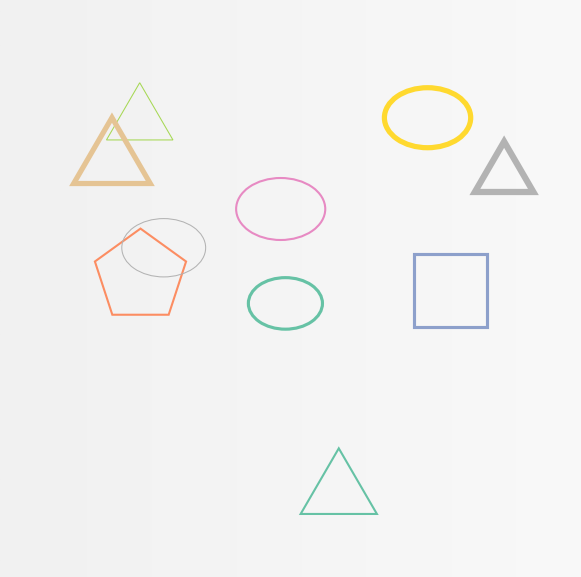[{"shape": "triangle", "thickness": 1, "radius": 0.38, "center": [0.583, 0.147]}, {"shape": "oval", "thickness": 1.5, "radius": 0.32, "center": [0.491, 0.474]}, {"shape": "pentagon", "thickness": 1, "radius": 0.41, "center": [0.242, 0.521]}, {"shape": "square", "thickness": 1.5, "radius": 0.32, "center": [0.775, 0.496]}, {"shape": "oval", "thickness": 1, "radius": 0.38, "center": [0.483, 0.637]}, {"shape": "triangle", "thickness": 0.5, "radius": 0.33, "center": [0.24, 0.79]}, {"shape": "oval", "thickness": 2.5, "radius": 0.37, "center": [0.736, 0.795]}, {"shape": "triangle", "thickness": 2.5, "radius": 0.38, "center": [0.193, 0.719]}, {"shape": "oval", "thickness": 0.5, "radius": 0.36, "center": [0.282, 0.57]}, {"shape": "triangle", "thickness": 3, "radius": 0.29, "center": [0.867, 0.696]}]